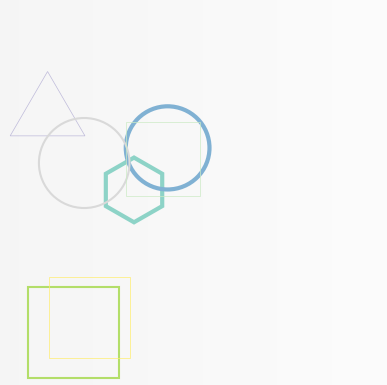[{"shape": "hexagon", "thickness": 3, "radius": 0.42, "center": [0.346, 0.507]}, {"shape": "triangle", "thickness": 0.5, "radius": 0.56, "center": [0.123, 0.703]}, {"shape": "circle", "thickness": 3, "radius": 0.54, "center": [0.433, 0.616]}, {"shape": "square", "thickness": 1.5, "radius": 0.59, "center": [0.189, 0.135]}, {"shape": "circle", "thickness": 1.5, "radius": 0.58, "center": [0.217, 0.577]}, {"shape": "square", "thickness": 0.5, "radius": 0.48, "center": [0.421, 0.587]}, {"shape": "square", "thickness": 0.5, "radius": 0.52, "center": [0.231, 0.175]}]